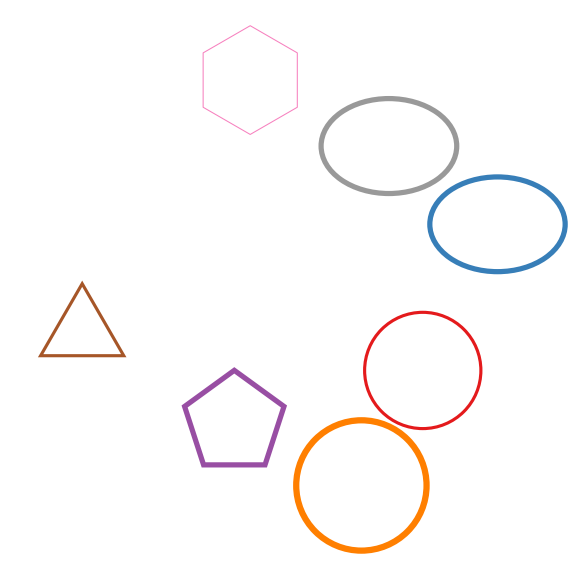[{"shape": "circle", "thickness": 1.5, "radius": 0.5, "center": [0.732, 0.358]}, {"shape": "oval", "thickness": 2.5, "radius": 0.59, "center": [0.861, 0.611]}, {"shape": "pentagon", "thickness": 2.5, "radius": 0.45, "center": [0.406, 0.267]}, {"shape": "circle", "thickness": 3, "radius": 0.56, "center": [0.626, 0.159]}, {"shape": "triangle", "thickness": 1.5, "radius": 0.42, "center": [0.142, 0.425]}, {"shape": "hexagon", "thickness": 0.5, "radius": 0.47, "center": [0.433, 0.86]}, {"shape": "oval", "thickness": 2.5, "radius": 0.59, "center": [0.673, 0.746]}]